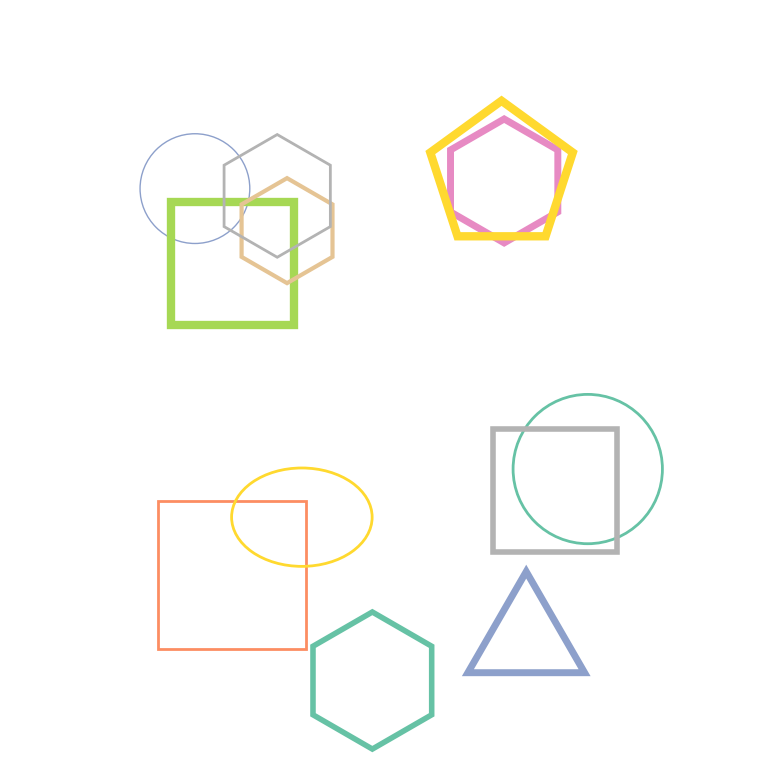[{"shape": "circle", "thickness": 1, "radius": 0.48, "center": [0.763, 0.391]}, {"shape": "hexagon", "thickness": 2, "radius": 0.45, "center": [0.484, 0.116]}, {"shape": "square", "thickness": 1, "radius": 0.48, "center": [0.301, 0.254]}, {"shape": "triangle", "thickness": 2.5, "radius": 0.44, "center": [0.683, 0.17]}, {"shape": "circle", "thickness": 0.5, "radius": 0.36, "center": [0.253, 0.755]}, {"shape": "hexagon", "thickness": 2.5, "radius": 0.4, "center": [0.655, 0.765]}, {"shape": "square", "thickness": 3, "radius": 0.4, "center": [0.302, 0.658]}, {"shape": "pentagon", "thickness": 3, "radius": 0.49, "center": [0.651, 0.772]}, {"shape": "oval", "thickness": 1, "radius": 0.46, "center": [0.392, 0.328]}, {"shape": "hexagon", "thickness": 1.5, "radius": 0.34, "center": [0.373, 0.7]}, {"shape": "square", "thickness": 2, "radius": 0.4, "center": [0.721, 0.363]}, {"shape": "hexagon", "thickness": 1, "radius": 0.4, "center": [0.36, 0.746]}]